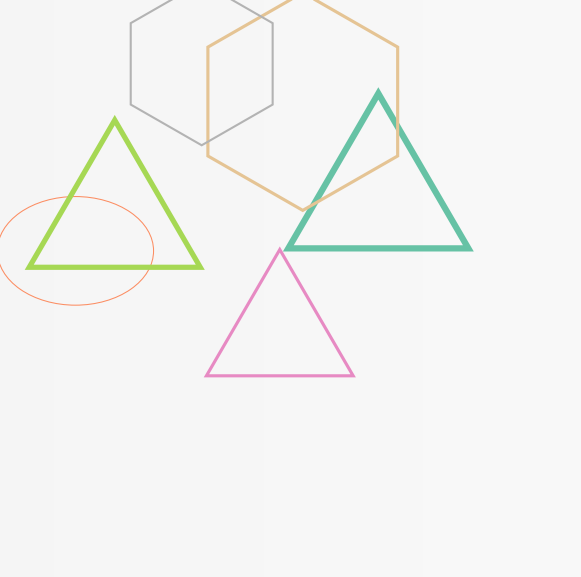[{"shape": "triangle", "thickness": 3, "radius": 0.89, "center": [0.651, 0.658]}, {"shape": "oval", "thickness": 0.5, "radius": 0.67, "center": [0.13, 0.565]}, {"shape": "triangle", "thickness": 1.5, "radius": 0.73, "center": [0.481, 0.421]}, {"shape": "triangle", "thickness": 2.5, "radius": 0.85, "center": [0.197, 0.621]}, {"shape": "hexagon", "thickness": 1.5, "radius": 0.94, "center": [0.521, 0.823]}, {"shape": "hexagon", "thickness": 1, "radius": 0.7, "center": [0.347, 0.889]}]